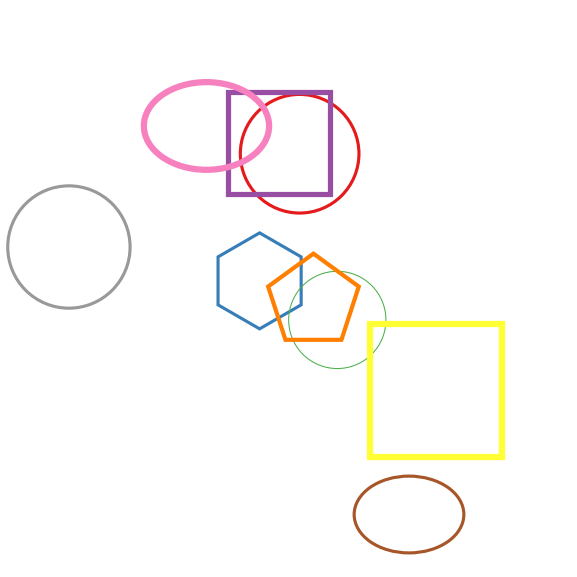[{"shape": "circle", "thickness": 1.5, "radius": 0.51, "center": [0.519, 0.733]}, {"shape": "hexagon", "thickness": 1.5, "radius": 0.42, "center": [0.45, 0.513]}, {"shape": "circle", "thickness": 0.5, "radius": 0.42, "center": [0.584, 0.445]}, {"shape": "square", "thickness": 2.5, "radius": 0.44, "center": [0.484, 0.752]}, {"shape": "pentagon", "thickness": 2, "radius": 0.41, "center": [0.543, 0.477]}, {"shape": "square", "thickness": 3, "radius": 0.57, "center": [0.756, 0.323]}, {"shape": "oval", "thickness": 1.5, "radius": 0.47, "center": [0.708, 0.108]}, {"shape": "oval", "thickness": 3, "radius": 0.54, "center": [0.358, 0.781]}, {"shape": "circle", "thickness": 1.5, "radius": 0.53, "center": [0.119, 0.571]}]